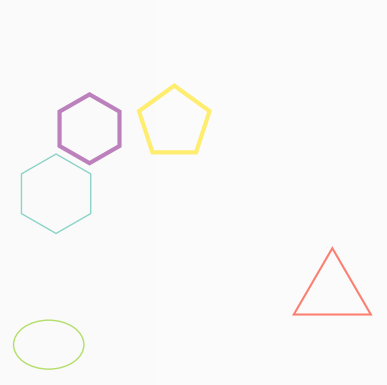[{"shape": "hexagon", "thickness": 1, "radius": 0.52, "center": [0.145, 0.497]}, {"shape": "triangle", "thickness": 1.5, "radius": 0.57, "center": [0.858, 0.241]}, {"shape": "oval", "thickness": 1, "radius": 0.45, "center": [0.126, 0.105]}, {"shape": "hexagon", "thickness": 3, "radius": 0.45, "center": [0.231, 0.665]}, {"shape": "pentagon", "thickness": 3, "radius": 0.48, "center": [0.45, 0.682]}]